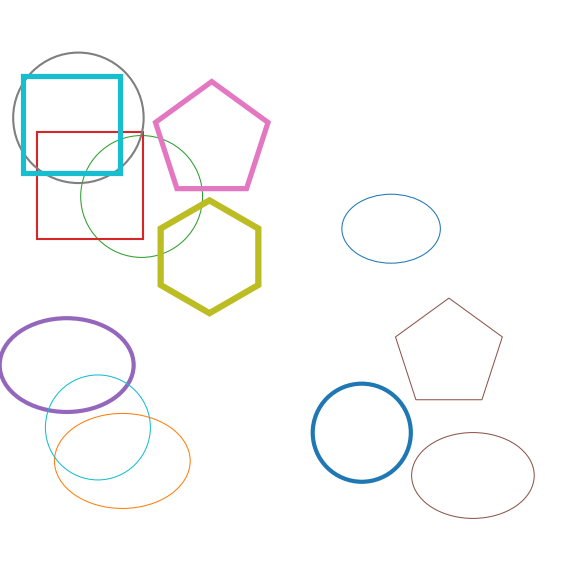[{"shape": "circle", "thickness": 2, "radius": 0.42, "center": [0.626, 0.25]}, {"shape": "oval", "thickness": 0.5, "radius": 0.43, "center": [0.677, 0.603]}, {"shape": "oval", "thickness": 0.5, "radius": 0.59, "center": [0.212, 0.201]}, {"shape": "circle", "thickness": 0.5, "radius": 0.53, "center": [0.245, 0.659]}, {"shape": "square", "thickness": 1, "radius": 0.46, "center": [0.155, 0.678]}, {"shape": "oval", "thickness": 2, "radius": 0.58, "center": [0.115, 0.367]}, {"shape": "oval", "thickness": 0.5, "radius": 0.53, "center": [0.819, 0.176]}, {"shape": "pentagon", "thickness": 0.5, "radius": 0.49, "center": [0.777, 0.386]}, {"shape": "pentagon", "thickness": 2.5, "radius": 0.51, "center": [0.367, 0.755]}, {"shape": "circle", "thickness": 1, "radius": 0.56, "center": [0.136, 0.795]}, {"shape": "hexagon", "thickness": 3, "radius": 0.49, "center": [0.363, 0.554]}, {"shape": "square", "thickness": 2.5, "radius": 0.42, "center": [0.123, 0.784]}, {"shape": "circle", "thickness": 0.5, "radius": 0.45, "center": [0.17, 0.259]}]